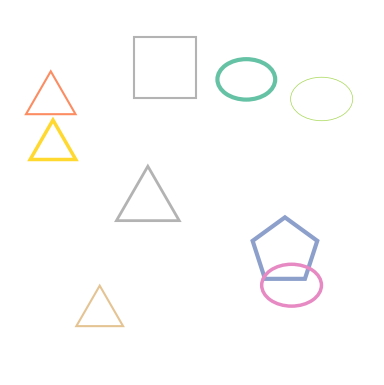[{"shape": "oval", "thickness": 3, "radius": 0.38, "center": [0.64, 0.794]}, {"shape": "triangle", "thickness": 1.5, "radius": 0.37, "center": [0.132, 0.741]}, {"shape": "pentagon", "thickness": 3, "radius": 0.44, "center": [0.74, 0.347]}, {"shape": "oval", "thickness": 2.5, "radius": 0.39, "center": [0.757, 0.259]}, {"shape": "oval", "thickness": 0.5, "radius": 0.4, "center": [0.835, 0.743]}, {"shape": "triangle", "thickness": 2.5, "radius": 0.34, "center": [0.138, 0.62]}, {"shape": "triangle", "thickness": 1.5, "radius": 0.35, "center": [0.259, 0.188]}, {"shape": "square", "thickness": 1.5, "radius": 0.4, "center": [0.429, 0.825]}, {"shape": "triangle", "thickness": 2, "radius": 0.47, "center": [0.384, 0.474]}]